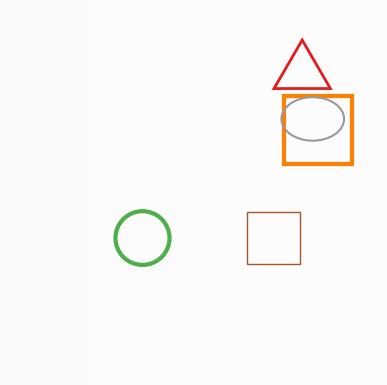[{"shape": "triangle", "thickness": 2, "radius": 0.42, "center": [0.78, 0.812]}, {"shape": "circle", "thickness": 3, "radius": 0.35, "center": [0.368, 0.382]}, {"shape": "square", "thickness": 3, "radius": 0.44, "center": [0.821, 0.663]}, {"shape": "square", "thickness": 1, "radius": 0.34, "center": [0.706, 0.382]}, {"shape": "oval", "thickness": 1.5, "radius": 0.4, "center": [0.807, 0.691]}]